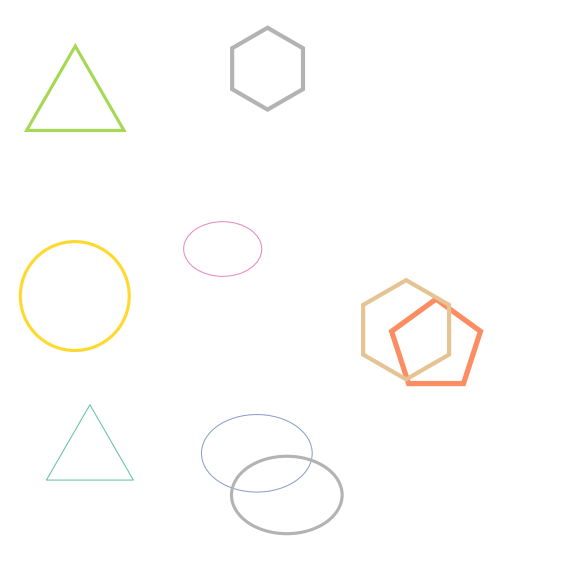[{"shape": "triangle", "thickness": 0.5, "radius": 0.43, "center": [0.156, 0.211]}, {"shape": "pentagon", "thickness": 2.5, "radius": 0.4, "center": [0.755, 0.4]}, {"shape": "oval", "thickness": 0.5, "radius": 0.48, "center": [0.445, 0.214]}, {"shape": "oval", "thickness": 0.5, "radius": 0.34, "center": [0.386, 0.568]}, {"shape": "triangle", "thickness": 1.5, "radius": 0.49, "center": [0.13, 0.822]}, {"shape": "circle", "thickness": 1.5, "radius": 0.47, "center": [0.13, 0.486]}, {"shape": "hexagon", "thickness": 2, "radius": 0.43, "center": [0.703, 0.428]}, {"shape": "hexagon", "thickness": 2, "radius": 0.35, "center": [0.463, 0.88]}, {"shape": "oval", "thickness": 1.5, "radius": 0.48, "center": [0.497, 0.142]}]